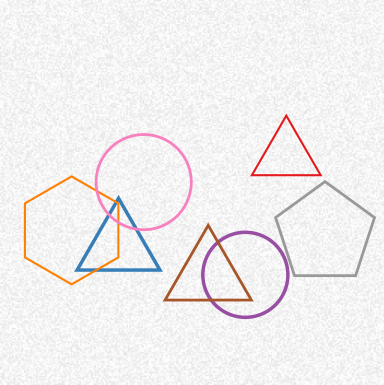[{"shape": "triangle", "thickness": 1.5, "radius": 0.52, "center": [0.744, 0.596]}, {"shape": "triangle", "thickness": 2.5, "radius": 0.62, "center": [0.308, 0.361]}, {"shape": "circle", "thickness": 2.5, "radius": 0.55, "center": [0.637, 0.286]}, {"shape": "hexagon", "thickness": 1.5, "radius": 0.7, "center": [0.186, 0.402]}, {"shape": "triangle", "thickness": 2, "radius": 0.65, "center": [0.541, 0.285]}, {"shape": "circle", "thickness": 2, "radius": 0.62, "center": [0.373, 0.527]}, {"shape": "pentagon", "thickness": 2, "radius": 0.68, "center": [0.844, 0.393]}]